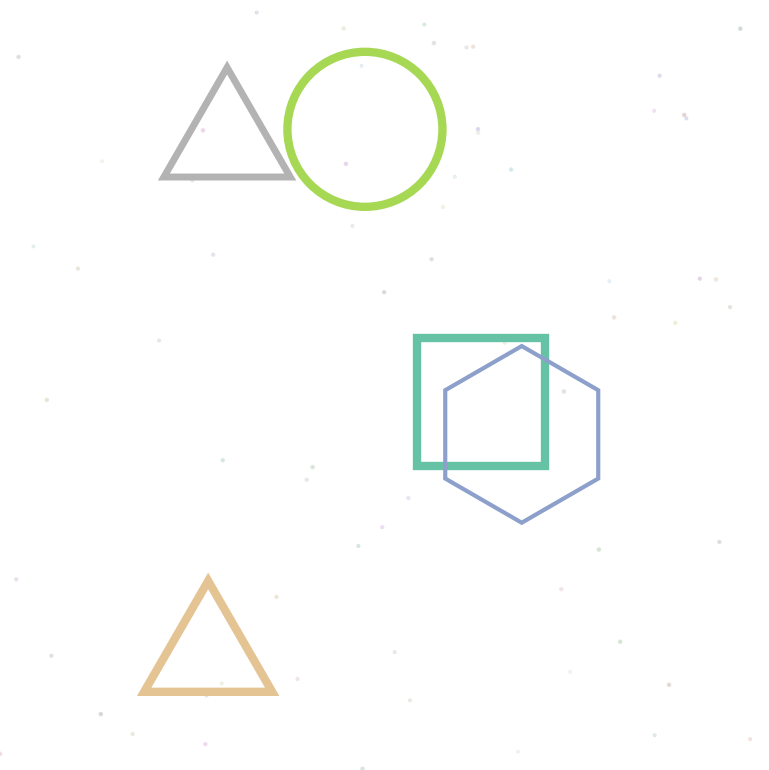[{"shape": "square", "thickness": 3, "radius": 0.41, "center": [0.625, 0.478]}, {"shape": "hexagon", "thickness": 1.5, "radius": 0.57, "center": [0.678, 0.436]}, {"shape": "circle", "thickness": 3, "radius": 0.5, "center": [0.474, 0.832]}, {"shape": "triangle", "thickness": 3, "radius": 0.48, "center": [0.27, 0.15]}, {"shape": "triangle", "thickness": 2.5, "radius": 0.47, "center": [0.295, 0.817]}]